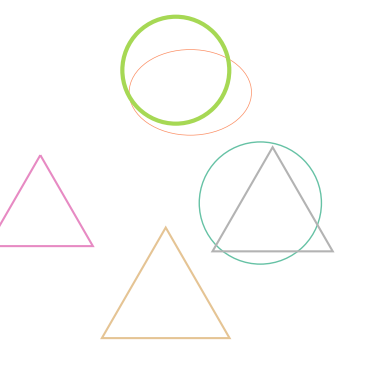[{"shape": "circle", "thickness": 1, "radius": 0.79, "center": [0.676, 0.473]}, {"shape": "oval", "thickness": 0.5, "radius": 0.79, "center": [0.494, 0.76]}, {"shape": "triangle", "thickness": 1.5, "radius": 0.79, "center": [0.105, 0.44]}, {"shape": "circle", "thickness": 3, "radius": 0.69, "center": [0.457, 0.818]}, {"shape": "triangle", "thickness": 1.5, "radius": 0.96, "center": [0.43, 0.218]}, {"shape": "triangle", "thickness": 1.5, "radius": 0.9, "center": [0.708, 0.437]}]